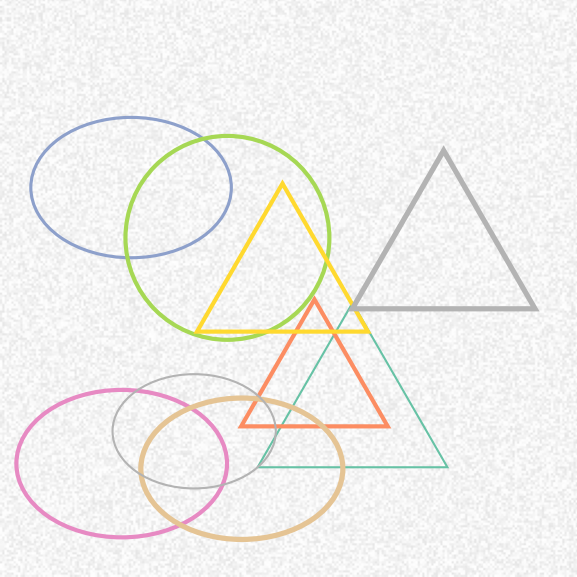[{"shape": "triangle", "thickness": 1, "radius": 0.95, "center": [0.61, 0.285]}, {"shape": "triangle", "thickness": 2, "radius": 0.73, "center": [0.545, 0.334]}, {"shape": "oval", "thickness": 1.5, "radius": 0.87, "center": [0.227, 0.674]}, {"shape": "oval", "thickness": 2, "radius": 0.91, "center": [0.211, 0.196]}, {"shape": "circle", "thickness": 2, "radius": 0.88, "center": [0.394, 0.587]}, {"shape": "triangle", "thickness": 2, "radius": 0.85, "center": [0.489, 0.51]}, {"shape": "oval", "thickness": 2.5, "radius": 0.87, "center": [0.419, 0.187]}, {"shape": "triangle", "thickness": 2.5, "radius": 0.91, "center": [0.768, 0.556]}, {"shape": "oval", "thickness": 1, "radius": 0.71, "center": [0.336, 0.252]}]